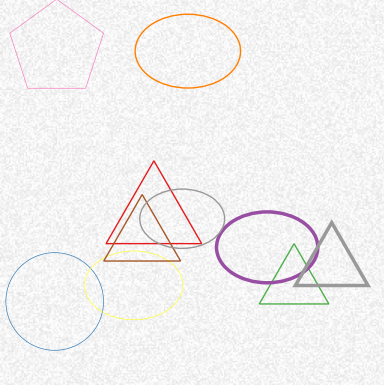[{"shape": "triangle", "thickness": 1, "radius": 0.72, "center": [0.4, 0.439]}, {"shape": "circle", "thickness": 0.5, "radius": 0.63, "center": [0.142, 0.217]}, {"shape": "triangle", "thickness": 1, "radius": 0.52, "center": [0.764, 0.263]}, {"shape": "oval", "thickness": 2.5, "radius": 0.66, "center": [0.694, 0.358]}, {"shape": "oval", "thickness": 1, "radius": 0.68, "center": [0.488, 0.867]}, {"shape": "oval", "thickness": 0.5, "radius": 0.64, "center": [0.347, 0.259]}, {"shape": "triangle", "thickness": 1, "radius": 0.58, "center": [0.369, 0.38]}, {"shape": "pentagon", "thickness": 0.5, "radius": 0.64, "center": [0.147, 0.874]}, {"shape": "oval", "thickness": 1, "radius": 0.55, "center": [0.473, 0.432]}, {"shape": "triangle", "thickness": 2.5, "radius": 0.54, "center": [0.862, 0.313]}]